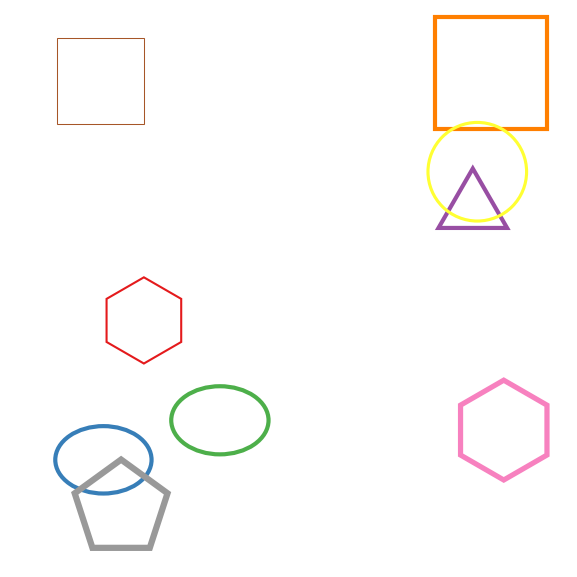[{"shape": "hexagon", "thickness": 1, "radius": 0.37, "center": [0.249, 0.444]}, {"shape": "oval", "thickness": 2, "radius": 0.42, "center": [0.179, 0.203]}, {"shape": "oval", "thickness": 2, "radius": 0.42, "center": [0.381, 0.271]}, {"shape": "triangle", "thickness": 2, "radius": 0.34, "center": [0.819, 0.639]}, {"shape": "square", "thickness": 2, "radius": 0.48, "center": [0.851, 0.873]}, {"shape": "circle", "thickness": 1.5, "radius": 0.43, "center": [0.826, 0.702]}, {"shape": "square", "thickness": 0.5, "radius": 0.38, "center": [0.174, 0.859]}, {"shape": "hexagon", "thickness": 2.5, "radius": 0.43, "center": [0.872, 0.254]}, {"shape": "pentagon", "thickness": 3, "radius": 0.42, "center": [0.21, 0.119]}]